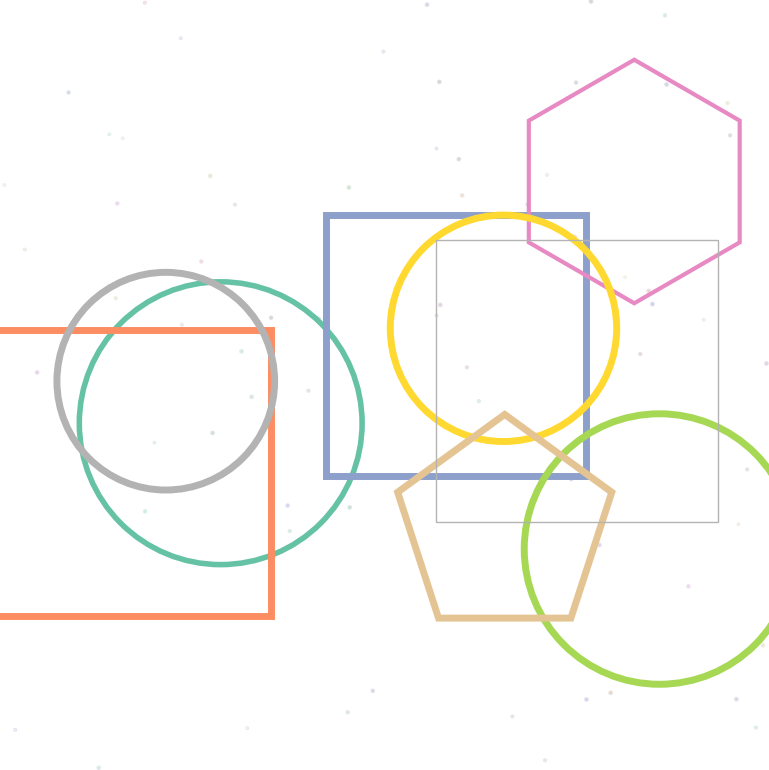[{"shape": "circle", "thickness": 2, "radius": 0.92, "center": [0.287, 0.45]}, {"shape": "square", "thickness": 2.5, "radius": 0.93, "center": [0.165, 0.386]}, {"shape": "square", "thickness": 2.5, "radius": 0.85, "center": [0.592, 0.551]}, {"shape": "hexagon", "thickness": 1.5, "radius": 0.79, "center": [0.824, 0.764]}, {"shape": "circle", "thickness": 2.5, "radius": 0.88, "center": [0.856, 0.287]}, {"shape": "circle", "thickness": 2.5, "radius": 0.74, "center": [0.654, 0.574]}, {"shape": "pentagon", "thickness": 2.5, "radius": 0.73, "center": [0.655, 0.316]}, {"shape": "square", "thickness": 0.5, "radius": 0.92, "center": [0.749, 0.505]}, {"shape": "circle", "thickness": 2.5, "radius": 0.71, "center": [0.215, 0.505]}]